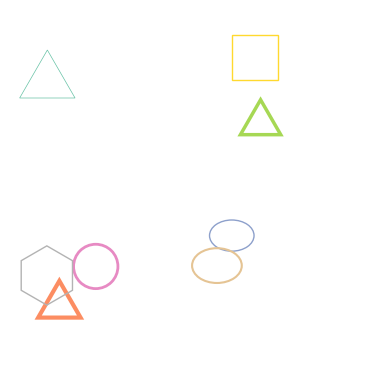[{"shape": "triangle", "thickness": 0.5, "radius": 0.42, "center": [0.123, 0.787]}, {"shape": "triangle", "thickness": 3, "radius": 0.32, "center": [0.154, 0.207]}, {"shape": "oval", "thickness": 1, "radius": 0.29, "center": [0.602, 0.388]}, {"shape": "circle", "thickness": 2, "radius": 0.29, "center": [0.249, 0.308]}, {"shape": "triangle", "thickness": 2.5, "radius": 0.3, "center": [0.677, 0.68]}, {"shape": "square", "thickness": 1, "radius": 0.29, "center": [0.662, 0.85]}, {"shape": "oval", "thickness": 1.5, "radius": 0.32, "center": [0.563, 0.31]}, {"shape": "hexagon", "thickness": 1, "radius": 0.38, "center": [0.122, 0.284]}]